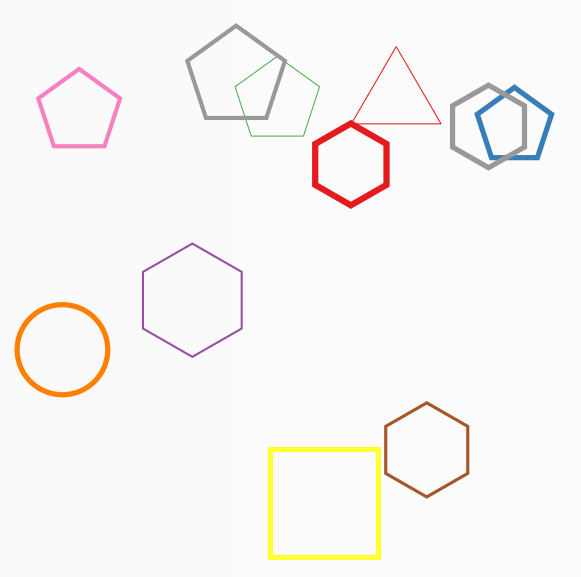[{"shape": "hexagon", "thickness": 3, "radius": 0.35, "center": [0.604, 0.714]}, {"shape": "triangle", "thickness": 0.5, "radius": 0.45, "center": [0.682, 0.829]}, {"shape": "pentagon", "thickness": 2.5, "radius": 0.34, "center": [0.885, 0.78]}, {"shape": "pentagon", "thickness": 0.5, "radius": 0.38, "center": [0.477, 0.825]}, {"shape": "hexagon", "thickness": 1, "radius": 0.49, "center": [0.331, 0.479]}, {"shape": "circle", "thickness": 2.5, "radius": 0.39, "center": [0.107, 0.394]}, {"shape": "square", "thickness": 2.5, "radius": 0.47, "center": [0.558, 0.128]}, {"shape": "hexagon", "thickness": 1.5, "radius": 0.41, "center": [0.734, 0.22]}, {"shape": "pentagon", "thickness": 2, "radius": 0.37, "center": [0.136, 0.806]}, {"shape": "pentagon", "thickness": 2, "radius": 0.44, "center": [0.406, 0.866]}, {"shape": "hexagon", "thickness": 2.5, "radius": 0.36, "center": [0.84, 0.78]}]